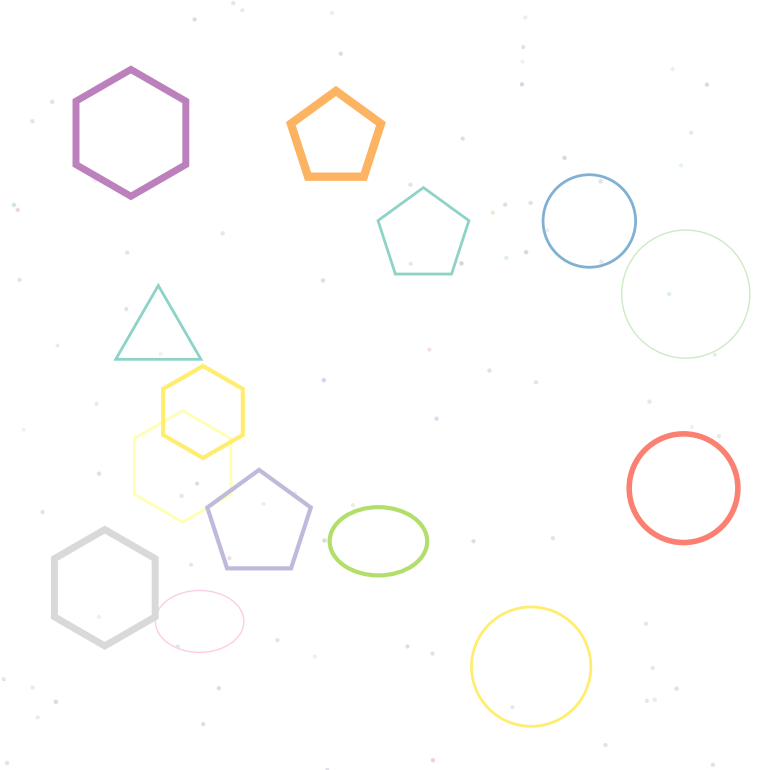[{"shape": "pentagon", "thickness": 1, "radius": 0.31, "center": [0.55, 0.694]}, {"shape": "triangle", "thickness": 1, "radius": 0.32, "center": [0.206, 0.565]}, {"shape": "hexagon", "thickness": 1, "radius": 0.36, "center": [0.237, 0.394]}, {"shape": "pentagon", "thickness": 1.5, "radius": 0.35, "center": [0.336, 0.319]}, {"shape": "circle", "thickness": 2, "radius": 0.35, "center": [0.888, 0.366]}, {"shape": "circle", "thickness": 1, "radius": 0.3, "center": [0.765, 0.713]}, {"shape": "pentagon", "thickness": 3, "radius": 0.31, "center": [0.436, 0.82]}, {"shape": "oval", "thickness": 1.5, "radius": 0.32, "center": [0.491, 0.297]}, {"shape": "oval", "thickness": 0.5, "radius": 0.29, "center": [0.259, 0.193]}, {"shape": "hexagon", "thickness": 2.5, "radius": 0.38, "center": [0.136, 0.237]}, {"shape": "hexagon", "thickness": 2.5, "radius": 0.41, "center": [0.17, 0.827]}, {"shape": "circle", "thickness": 0.5, "radius": 0.42, "center": [0.891, 0.618]}, {"shape": "circle", "thickness": 1, "radius": 0.39, "center": [0.69, 0.134]}, {"shape": "hexagon", "thickness": 1.5, "radius": 0.3, "center": [0.264, 0.465]}]